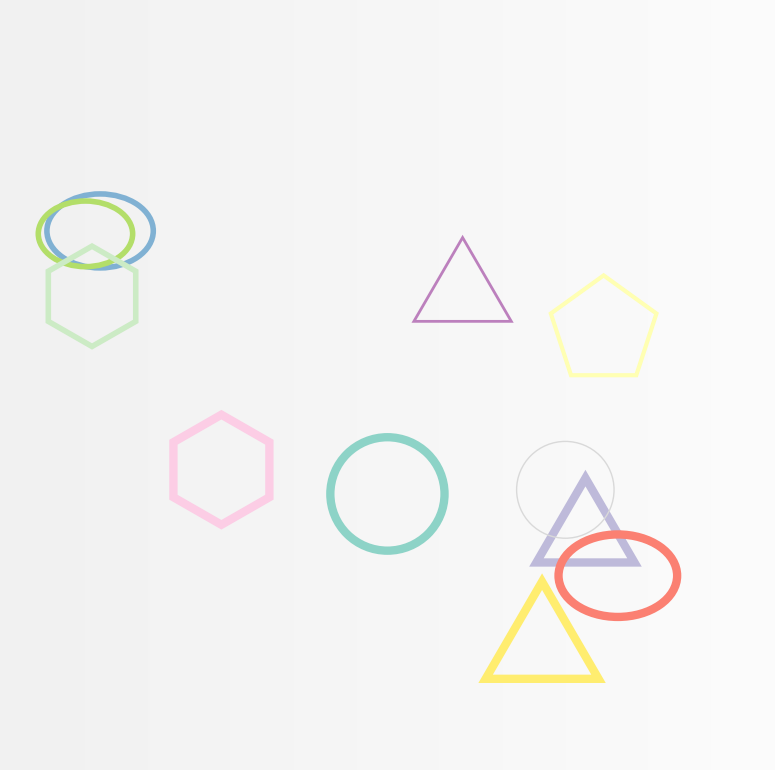[{"shape": "circle", "thickness": 3, "radius": 0.37, "center": [0.5, 0.359]}, {"shape": "pentagon", "thickness": 1.5, "radius": 0.36, "center": [0.779, 0.571]}, {"shape": "triangle", "thickness": 3, "radius": 0.37, "center": [0.755, 0.306]}, {"shape": "oval", "thickness": 3, "radius": 0.38, "center": [0.797, 0.252]}, {"shape": "oval", "thickness": 2, "radius": 0.34, "center": [0.129, 0.7]}, {"shape": "oval", "thickness": 2, "radius": 0.3, "center": [0.11, 0.696]}, {"shape": "hexagon", "thickness": 3, "radius": 0.36, "center": [0.286, 0.39]}, {"shape": "circle", "thickness": 0.5, "radius": 0.31, "center": [0.729, 0.364]}, {"shape": "triangle", "thickness": 1, "radius": 0.36, "center": [0.597, 0.619]}, {"shape": "hexagon", "thickness": 2, "radius": 0.33, "center": [0.119, 0.615]}, {"shape": "triangle", "thickness": 3, "radius": 0.42, "center": [0.699, 0.16]}]